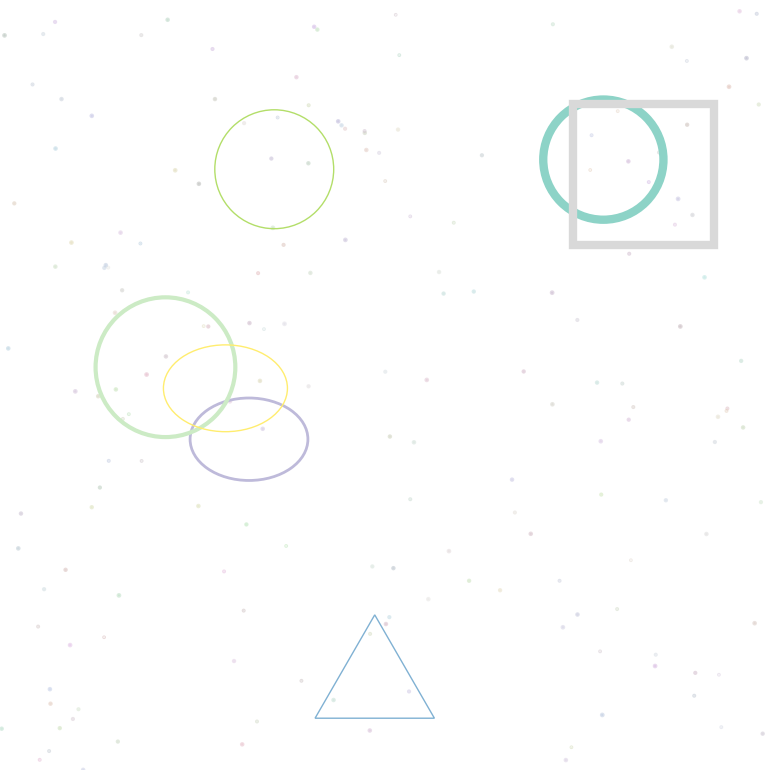[{"shape": "circle", "thickness": 3, "radius": 0.39, "center": [0.784, 0.793]}, {"shape": "oval", "thickness": 1, "radius": 0.38, "center": [0.323, 0.43]}, {"shape": "triangle", "thickness": 0.5, "radius": 0.45, "center": [0.487, 0.112]}, {"shape": "circle", "thickness": 0.5, "radius": 0.39, "center": [0.356, 0.78]}, {"shape": "square", "thickness": 3, "radius": 0.46, "center": [0.835, 0.773]}, {"shape": "circle", "thickness": 1.5, "radius": 0.45, "center": [0.215, 0.523]}, {"shape": "oval", "thickness": 0.5, "radius": 0.4, "center": [0.293, 0.496]}]